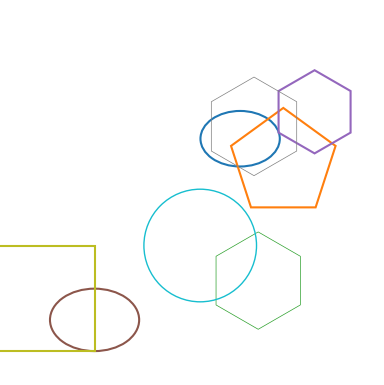[{"shape": "oval", "thickness": 1.5, "radius": 0.52, "center": [0.624, 0.64]}, {"shape": "pentagon", "thickness": 1.5, "radius": 0.71, "center": [0.736, 0.577]}, {"shape": "hexagon", "thickness": 0.5, "radius": 0.63, "center": [0.671, 0.271]}, {"shape": "hexagon", "thickness": 1.5, "radius": 0.54, "center": [0.817, 0.71]}, {"shape": "oval", "thickness": 1.5, "radius": 0.58, "center": [0.246, 0.169]}, {"shape": "hexagon", "thickness": 0.5, "radius": 0.64, "center": [0.66, 0.672]}, {"shape": "square", "thickness": 1.5, "radius": 0.68, "center": [0.109, 0.225]}, {"shape": "circle", "thickness": 1, "radius": 0.73, "center": [0.52, 0.362]}]